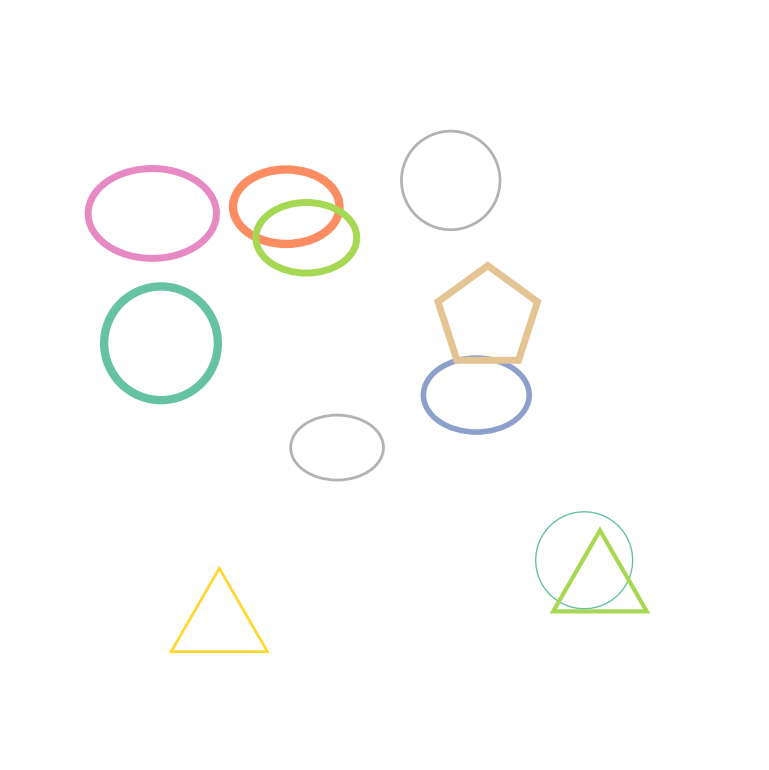[{"shape": "circle", "thickness": 0.5, "radius": 0.31, "center": [0.759, 0.272]}, {"shape": "circle", "thickness": 3, "radius": 0.37, "center": [0.209, 0.554]}, {"shape": "oval", "thickness": 3, "radius": 0.35, "center": [0.372, 0.732]}, {"shape": "oval", "thickness": 2, "radius": 0.34, "center": [0.619, 0.487]}, {"shape": "oval", "thickness": 2.5, "radius": 0.42, "center": [0.198, 0.723]}, {"shape": "oval", "thickness": 2.5, "radius": 0.33, "center": [0.398, 0.691]}, {"shape": "triangle", "thickness": 1.5, "radius": 0.35, "center": [0.779, 0.241]}, {"shape": "triangle", "thickness": 1, "radius": 0.36, "center": [0.285, 0.19]}, {"shape": "pentagon", "thickness": 2.5, "radius": 0.34, "center": [0.633, 0.587]}, {"shape": "circle", "thickness": 1, "radius": 0.32, "center": [0.585, 0.766]}, {"shape": "oval", "thickness": 1, "radius": 0.3, "center": [0.438, 0.419]}]